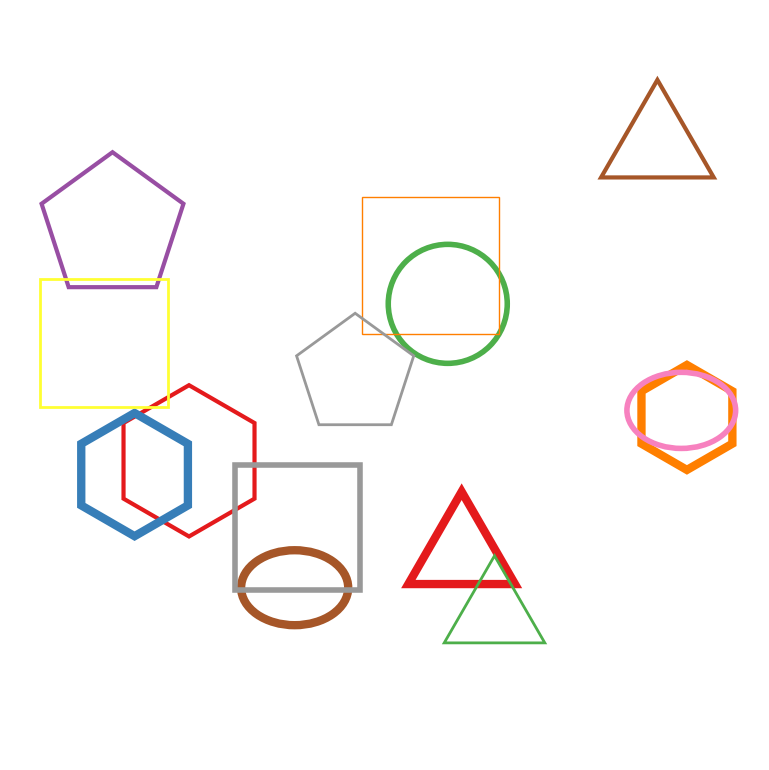[{"shape": "triangle", "thickness": 3, "radius": 0.4, "center": [0.6, 0.281]}, {"shape": "hexagon", "thickness": 1.5, "radius": 0.49, "center": [0.245, 0.402]}, {"shape": "hexagon", "thickness": 3, "radius": 0.4, "center": [0.175, 0.384]}, {"shape": "triangle", "thickness": 1, "radius": 0.38, "center": [0.642, 0.203]}, {"shape": "circle", "thickness": 2, "radius": 0.39, "center": [0.582, 0.605]}, {"shape": "pentagon", "thickness": 1.5, "radius": 0.48, "center": [0.146, 0.705]}, {"shape": "hexagon", "thickness": 3, "radius": 0.34, "center": [0.892, 0.458]}, {"shape": "square", "thickness": 0.5, "radius": 0.44, "center": [0.559, 0.655]}, {"shape": "square", "thickness": 1, "radius": 0.42, "center": [0.135, 0.555]}, {"shape": "triangle", "thickness": 1.5, "radius": 0.42, "center": [0.854, 0.812]}, {"shape": "oval", "thickness": 3, "radius": 0.35, "center": [0.383, 0.237]}, {"shape": "oval", "thickness": 2, "radius": 0.35, "center": [0.885, 0.467]}, {"shape": "square", "thickness": 2, "radius": 0.41, "center": [0.386, 0.315]}, {"shape": "pentagon", "thickness": 1, "radius": 0.4, "center": [0.461, 0.513]}]